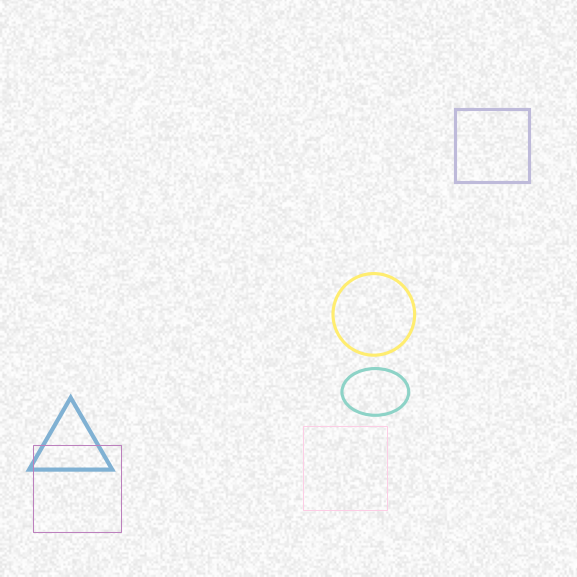[{"shape": "oval", "thickness": 1.5, "radius": 0.29, "center": [0.65, 0.32]}, {"shape": "square", "thickness": 1.5, "radius": 0.32, "center": [0.852, 0.747]}, {"shape": "triangle", "thickness": 2, "radius": 0.42, "center": [0.122, 0.228]}, {"shape": "square", "thickness": 0.5, "radius": 0.36, "center": [0.598, 0.188]}, {"shape": "square", "thickness": 0.5, "radius": 0.38, "center": [0.133, 0.153]}, {"shape": "circle", "thickness": 1.5, "radius": 0.35, "center": [0.647, 0.455]}]